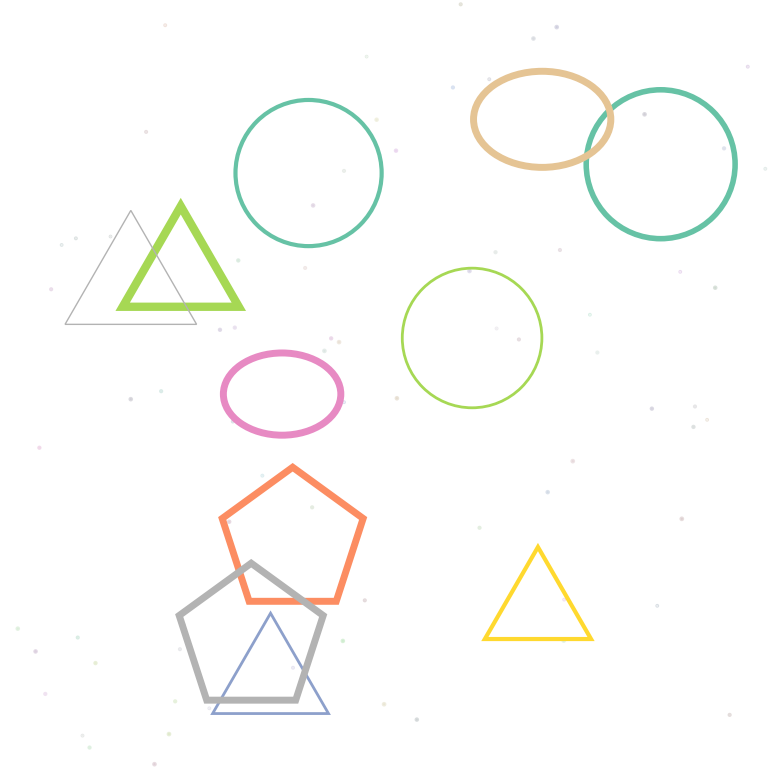[{"shape": "circle", "thickness": 2, "radius": 0.48, "center": [0.858, 0.787]}, {"shape": "circle", "thickness": 1.5, "radius": 0.47, "center": [0.401, 0.775]}, {"shape": "pentagon", "thickness": 2.5, "radius": 0.48, "center": [0.38, 0.297]}, {"shape": "triangle", "thickness": 1, "radius": 0.43, "center": [0.351, 0.117]}, {"shape": "oval", "thickness": 2.5, "radius": 0.38, "center": [0.366, 0.488]}, {"shape": "circle", "thickness": 1, "radius": 0.45, "center": [0.613, 0.561]}, {"shape": "triangle", "thickness": 3, "radius": 0.44, "center": [0.235, 0.645]}, {"shape": "triangle", "thickness": 1.5, "radius": 0.4, "center": [0.699, 0.21]}, {"shape": "oval", "thickness": 2.5, "radius": 0.45, "center": [0.704, 0.845]}, {"shape": "pentagon", "thickness": 2.5, "radius": 0.49, "center": [0.326, 0.17]}, {"shape": "triangle", "thickness": 0.5, "radius": 0.49, "center": [0.17, 0.628]}]